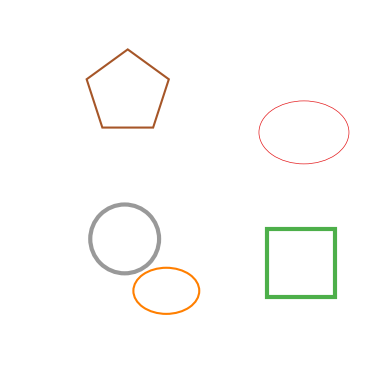[{"shape": "oval", "thickness": 0.5, "radius": 0.58, "center": [0.789, 0.656]}, {"shape": "square", "thickness": 3, "radius": 0.44, "center": [0.782, 0.318]}, {"shape": "oval", "thickness": 1.5, "radius": 0.43, "center": [0.432, 0.245]}, {"shape": "pentagon", "thickness": 1.5, "radius": 0.56, "center": [0.332, 0.759]}, {"shape": "circle", "thickness": 3, "radius": 0.45, "center": [0.324, 0.379]}]